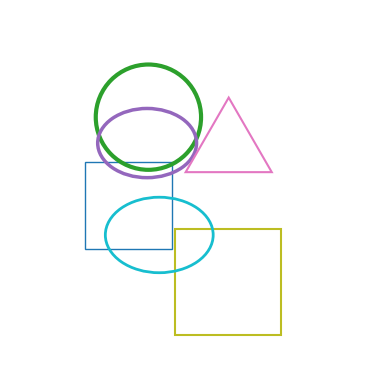[{"shape": "square", "thickness": 1, "radius": 0.57, "center": [0.333, 0.467]}, {"shape": "circle", "thickness": 3, "radius": 0.68, "center": [0.385, 0.696]}, {"shape": "oval", "thickness": 2.5, "radius": 0.64, "center": [0.382, 0.628]}, {"shape": "triangle", "thickness": 1.5, "radius": 0.65, "center": [0.594, 0.617]}, {"shape": "square", "thickness": 1.5, "radius": 0.69, "center": [0.591, 0.267]}, {"shape": "oval", "thickness": 2, "radius": 0.7, "center": [0.414, 0.39]}]